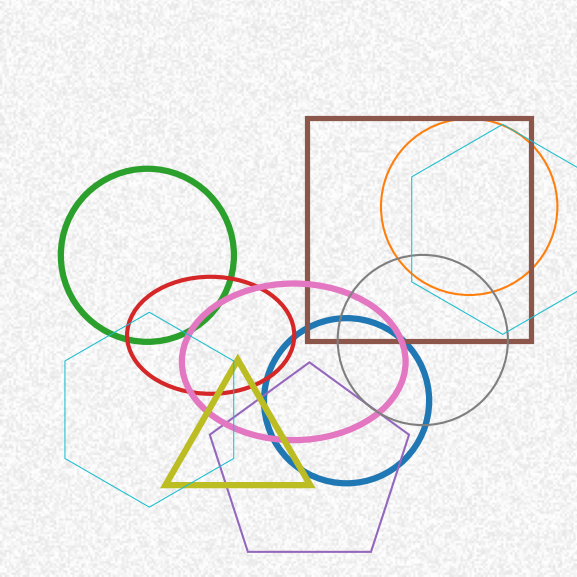[{"shape": "circle", "thickness": 3, "radius": 0.71, "center": [0.6, 0.305]}, {"shape": "circle", "thickness": 1, "radius": 0.76, "center": [0.812, 0.641]}, {"shape": "circle", "thickness": 3, "radius": 0.75, "center": [0.255, 0.557]}, {"shape": "oval", "thickness": 2, "radius": 0.72, "center": [0.365, 0.419]}, {"shape": "pentagon", "thickness": 1, "radius": 0.91, "center": [0.536, 0.19]}, {"shape": "square", "thickness": 2.5, "radius": 0.97, "center": [0.726, 0.602]}, {"shape": "oval", "thickness": 3, "radius": 0.97, "center": [0.509, 0.373]}, {"shape": "circle", "thickness": 1, "radius": 0.74, "center": [0.732, 0.41]}, {"shape": "triangle", "thickness": 3, "radius": 0.72, "center": [0.412, 0.231]}, {"shape": "hexagon", "thickness": 0.5, "radius": 0.91, "center": [0.87, 0.602]}, {"shape": "hexagon", "thickness": 0.5, "radius": 0.84, "center": [0.259, 0.29]}]